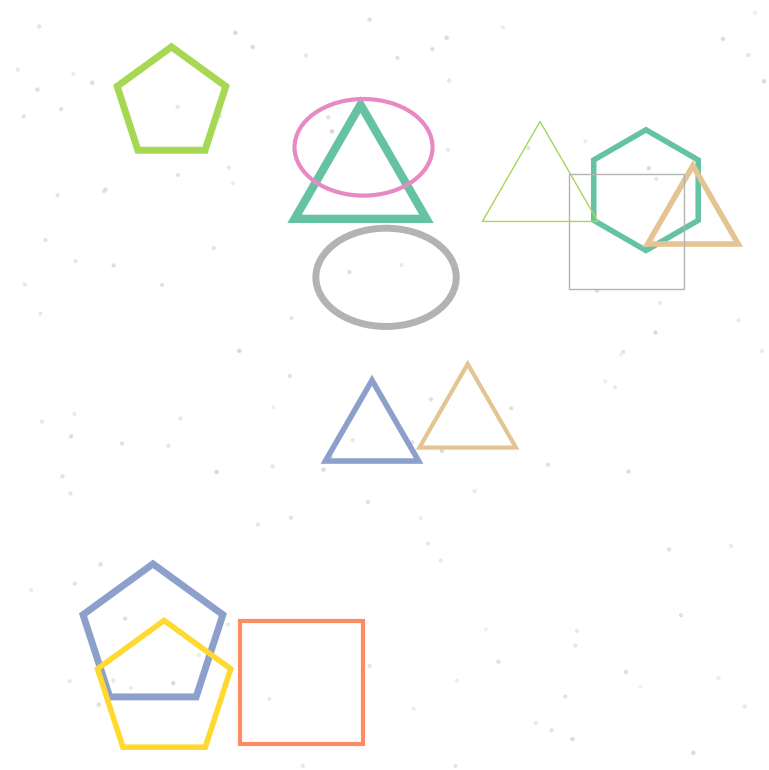[{"shape": "hexagon", "thickness": 2, "radius": 0.39, "center": [0.839, 0.753]}, {"shape": "triangle", "thickness": 3, "radius": 0.49, "center": [0.468, 0.765]}, {"shape": "square", "thickness": 1.5, "radius": 0.4, "center": [0.391, 0.114]}, {"shape": "pentagon", "thickness": 2.5, "radius": 0.48, "center": [0.199, 0.172]}, {"shape": "triangle", "thickness": 2, "radius": 0.35, "center": [0.483, 0.436]}, {"shape": "oval", "thickness": 1.5, "radius": 0.45, "center": [0.472, 0.809]}, {"shape": "pentagon", "thickness": 2.5, "radius": 0.37, "center": [0.223, 0.865]}, {"shape": "triangle", "thickness": 0.5, "radius": 0.43, "center": [0.701, 0.756]}, {"shape": "pentagon", "thickness": 2, "radius": 0.45, "center": [0.213, 0.103]}, {"shape": "triangle", "thickness": 2, "radius": 0.34, "center": [0.9, 0.717]}, {"shape": "triangle", "thickness": 1.5, "radius": 0.36, "center": [0.607, 0.455]}, {"shape": "square", "thickness": 0.5, "radius": 0.37, "center": [0.814, 0.699]}, {"shape": "oval", "thickness": 2.5, "radius": 0.46, "center": [0.501, 0.64]}]